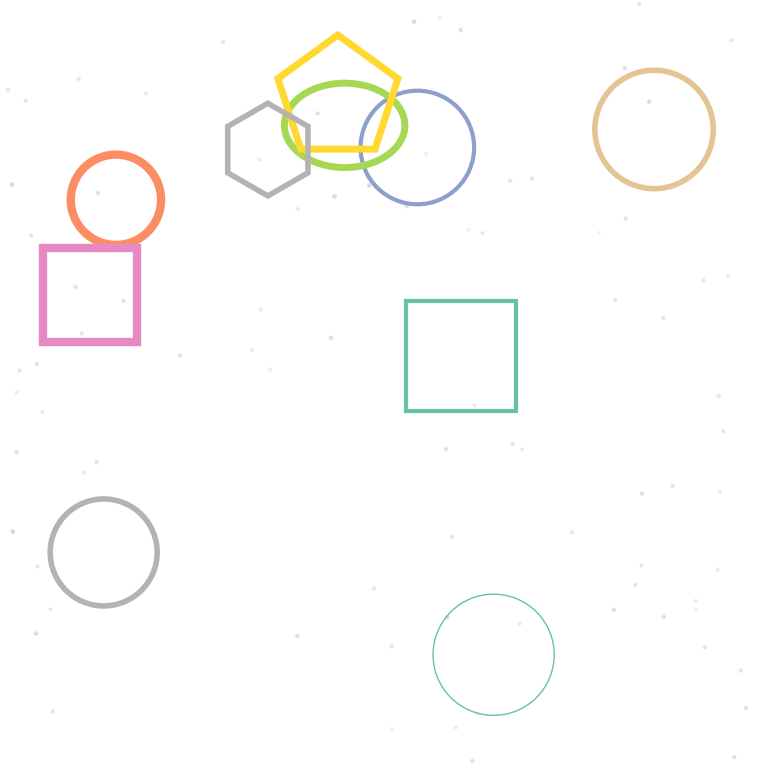[{"shape": "square", "thickness": 1.5, "radius": 0.36, "center": [0.598, 0.538]}, {"shape": "circle", "thickness": 0.5, "radius": 0.39, "center": [0.641, 0.15]}, {"shape": "circle", "thickness": 3, "radius": 0.29, "center": [0.151, 0.741]}, {"shape": "circle", "thickness": 1.5, "radius": 0.37, "center": [0.542, 0.808]}, {"shape": "square", "thickness": 3, "radius": 0.31, "center": [0.117, 0.617]}, {"shape": "oval", "thickness": 2.5, "radius": 0.39, "center": [0.448, 0.837]}, {"shape": "pentagon", "thickness": 2.5, "radius": 0.41, "center": [0.439, 0.873]}, {"shape": "circle", "thickness": 2, "radius": 0.38, "center": [0.849, 0.832]}, {"shape": "hexagon", "thickness": 2, "radius": 0.3, "center": [0.348, 0.806]}, {"shape": "circle", "thickness": 2, "radius": 0.35, "center": [0.135, 0.283]}]